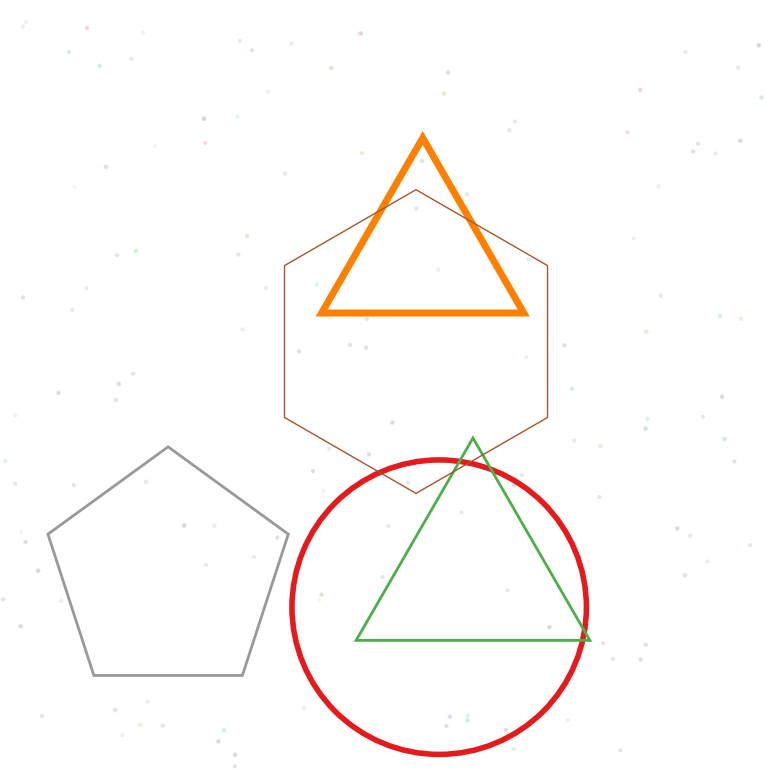[{"shape": "circle", "thickness": 2, "radius": 0.96, "center": [0.57, 0.211]}, {"shape": "triangle", "thickness": 1, "radius": 0.88, "center": [0.614, 0.256]}, {"shape": "triangle", "thickness": 2.5, "radius": 0.76, "center": [0.549, 0.669]}, {"shape": "hexagon", "thickness": 0.5, "radius": 0.99, "center": [0.54, 0.556]}, {"shape": "pentagon", "thickness": 1, "radius": 0.82, "center": [0.218, 0.256]}]